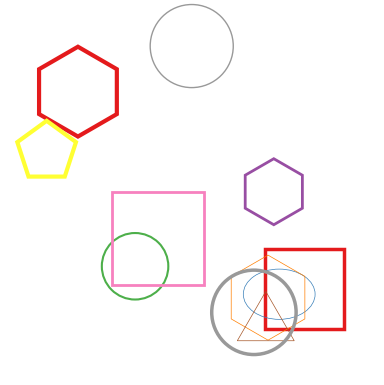[{"shape": "square", "thickness": 2.5, "radius": 0.51, "center": [0.79, 0.249]}, {"shape": "hexagon", "thickness": 3, "radius": 0.58, "center": [0.202, 0.762]}, {"shape": "oval", "thickness": 0.5, "radius": 0.47, "center": [0.725, 0.236]}, {"shape": "circle", "thickness": 1.5, "radius": 0.43, "center": [0.351, 0.308]}, {"shape": "hexagon", "thickness": 2, "radius": 0.43, "center": [0.711, 0.502]}, {"shape": "hexagon", "thickness": 0.5, "radius": 0.55, "center": [0.696, 0.227]}, {"shape": "pentagon", "thickness": 3, "radius": 0.4, "center": [0.121, 0.606]}, {"shape": "triangle", "thickness": 0.5, "radius": 0.43, "center": [0.69, 0.158]}, {"shape": "square", "thickness": 2, "radius": 0.6, "center": [0.411, 0.381]}, {"shape": "circle", "thickness": 2.5, "radius": 0.55, "center": [0.66, 0.189]}, {"shape": "circle", "thickness": 1, "radius": 0.54, "center": [0.498, 0.88]}]